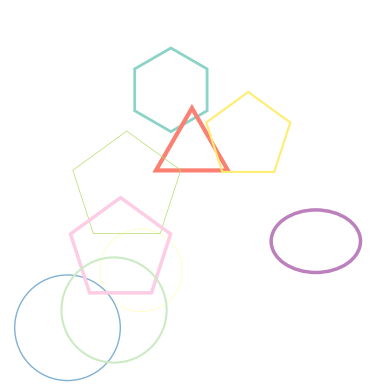[{"shape": "hexagon", "thickness": 2, "radius": 0.54, "center": [0.444, 0.767]}, {"shape": "circle", "thickness": 0.5, "radius": 0.54, "center": [0.366, 0.298]}, {"shape": "triangle", "thickness": 3, "radius": 0.54, "center": [0.499, 0.611]}, {"shape": "circle", "thickness": 1, "radius": 0.69, "center": [0.175, 0.149]}, {"shape": "pentagon", "thickness": 0.5, "radius": 0.74, "center": [0.329, 0.512]}, {"shape": "pentagon", "thickness": 2.5, "radius": 0.68, "center": [0.313, 0.35]}, {"shape": "oval", "thickness": 2.5, "radius": 0.58, "center": [0.82, 0.373]}, {"shape": "circle", "thickness": 1.5, "radius": 0.68, "center": [0.296, 0.195]}, {"shape": "pentagon", "thickness": 1.5, "radius": 0.57, "center": [0.645, 0.646]}]